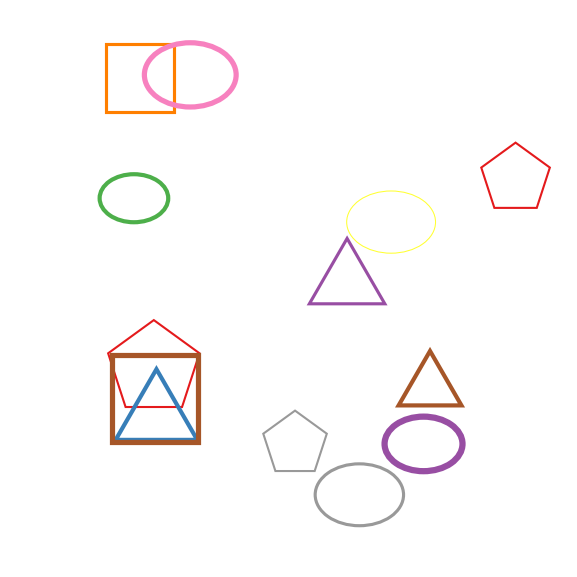[{"shape": "pentagon", "thickness": 1, "radius": 0.42, "center": [0.266, 0.362]}, {"shape": "pentagon", "thickness": 1, "radius": 0.31, "center": [0.893, 0.69]}, {"shape": "triangle", "thickness": 2, "radius": 0.41, "center": [0.271, 0.278]}, {"shape": "oval", "thickness": 2, "radius": 0.3, "center": [0.232, 0.656]}, {"shape": "oval", "thickness": 3, "radius": 0.34, "center": [0.733, 0.23]}, {"shape": "triangle", "thickness": 1.5, "radius": 0.38, "center": [0.601, 0.511]}, {"shape": "square", "thickness": 1.5, "radius": 0.3, "center": [0.242, 0.864]}, {"shape": "oval", "thickness": 0.5, "radius": 0.38, "center": [0.677, 0.615]}, {"shape": "triangle", "thickness": 2, "radius": 0.31, "center": [0.745, 0.329]}, {"shape": "square", "thickness": 2.5, "radius": 0.37, "center": [0.268, 0.309]}, {"shape": "oval", "thickness": 2.5, "radius": 0.4, "center": [0.329, 0.869]}, {"shape": "pentagon", "thickness": 1, "radius": 0.29, "center": [0.511, 0.23]}, {"shape": "oval", "thickness": 1.5, "radius": 0.38, "center": [0.622, 0.142]}]